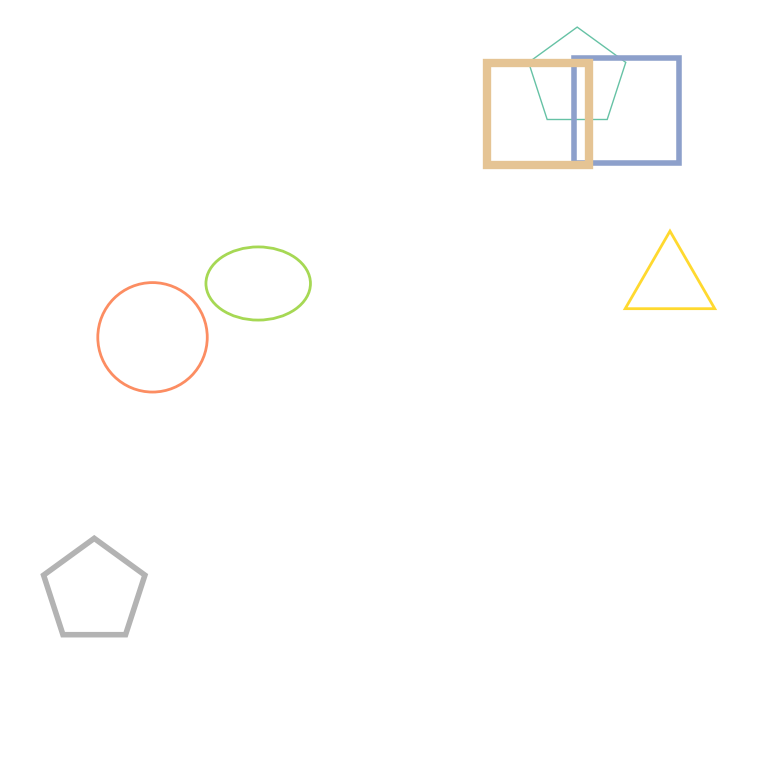[{"shape": "pentagon", "thickness": 0.5, "radius": 0.33, "center": [0.75, 0.898]}, {"shape": "circle", "thickness": 1, "radius": 0.36, "center": [0.198, 0.562]}, {"shape": "square", "thickness": 2, "radius": 0.34, "center": [0.813, 0.856]}, {"shape": "oval", "thickness": 1, "radius": 0.34, "center": [0.335, 0.632]}, {"shape": "triangle", "thickness": 1, "radius": 0.34, "center": [0.87, 0.633]}, {"shape": "square", "thickness": 3, "radius": 0.33, "center": [0.699, 0.852]}, {"shape": "pentagon", "thickness": 2, "radius": 0.35, "center": [0.122, 0.232]}]